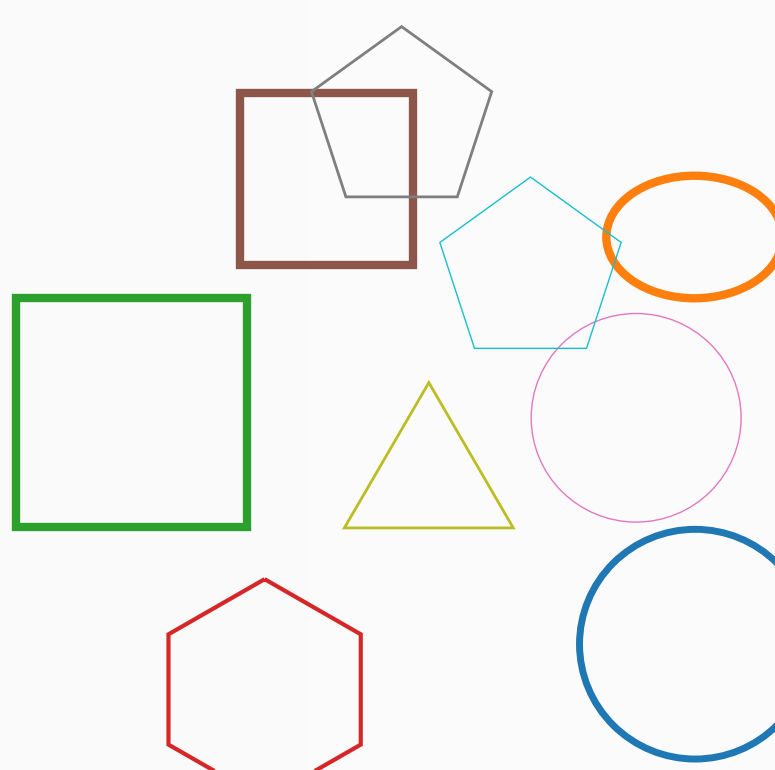[{"shape": "circle", "thickness": 2.5, "radius": 0.75, "center": [0.897, 0.163]}, {"shape": "oval", "thickness": 3, "radius": 0.57, "center": [0.896, 0.692]}, {"shape": "square", "thickness": 3, "radius": 0.74, "center": [0.169, 0.464]}, {"shape": "hexagon", "thickness": 1.5, "radius": 0.72, "center": [0.341, 0.105]}, {"shape": "square", "thickness": 3, "radius": 0.56, "center": [0.421, 0.768]}, {"shape": "circle", "thickness": 0.5, "radius": 0.68, "center": [0.821, 0.457]}, {"shape": "pentagon", "thickness": 1, "radius": 0.61, "center": [0.518, 0.843]}, {"shape": "triangle", "thickness": 1, "radius": 0.63, "center": [0.553, 0.377]}, {"shape": "pentagon", "thickness": 0.5, "radius": 0.61, "center": [0.685, 0.647]}]